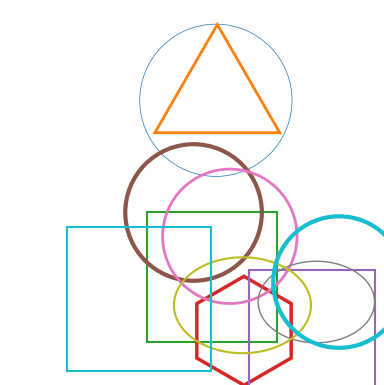[{"shape": "circle", "thickness": 0.5, "radius": 0.99, "center": [0.561, 0.74]}, {"shape": "triangle", "thickness": 2, "radius": 0.94, "center": [0.564, 0.749]}, {"shape": "square", "thickness": 1.5, "radius": 0.84, "center": [0.552, 0.282]}, {"shape": "hexagon", "thickness": 2.5, "radius": 0.71, "center": [0.634, 0.141]}, {"shape": "square", "thickness": 1.5, "radius": 0.82, "center": [0.81, 0.134]}, {"shape": "circle", "thickness": 3, "radius": 0.89, "center": [0.503, 0.448]}, {"shape": "circle", "thickness": 2, "radius": 0.87, "center": [0.597, 0.386]}, {"shape": "oval", "thickness": 1, "radius": 0.76, "center": [0.822, 0.216]}, {"shape": "oval", "thickness": 1.5, "radius": 0.89, "center": [0.63, 0.207]}, {"shape": "square", "thickness": 1.5, "radius": 0.94, "center": [0.362, 0.223]}, {"shape": "circle", "thickness": 3, "radius": 0.85, "center": [0.881, 0.267]}]